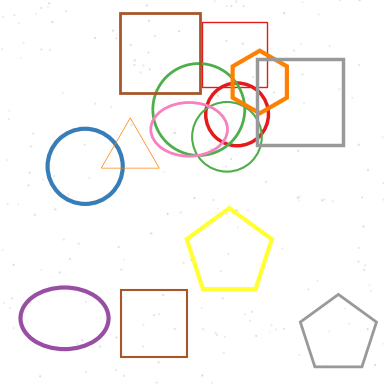[{"shape": "circle", "thickness": 2.5, "radius": 0.41, "center": [0.616, 0.703]}, {"shape": "square", "thickness": 1, "radius": 0.42, "center": [0.61, 0.858]}, {"shape": "circle", "thickness": 3, "radius": 0.49, "center": [0.221, 0.568]}, {"shape": "circle", "thickness": 2, "radius": 0.6, "center": [0.516, 0.716]}, {"shape": "circle", "thickness": 1.5, "radius": 0.45, "center": [0.589, 0.645]}, {"shape": "oval", "thickness": 3, "radius": 0.57, "center": [0.168, 0.173]}, {"shape": "triangle", "thickness": 0.5, "radius": 0.44, "center": [0.338, 0.607]}, {"shape": "hexagon", "thickness": 3, "radius": 0.41, "center": [0.675, 0.787]}, {"shape": "pentagon", "thickness": 3, "radius": 0.58, "center": [0.596, 0.343]}, {"shape": "square", "thickness": 2, "radius": 0.52, "center": [0.416, 0.863]}, {"shape": "square", "thickness": 1.5, "radius": 0.43, "center": [0.4, 0.16]}, {"shape": "oval", "thickness": 2, "radius": 0.5, "center": [0.491, 0.664]}, {"shape": "square", "thickness": 2.5, "radius": 0.56, "center": [0.78, 0.734]}, {"shape": "pentagon", "thickness": 2, "radius": 0.52, "center": [0.879, 0.131]}]